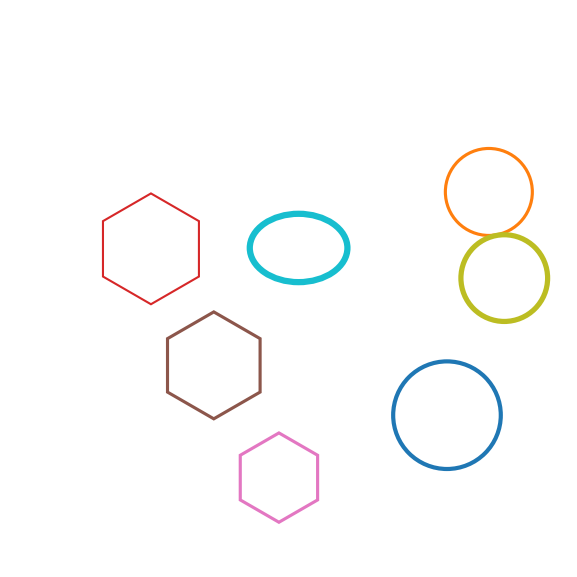[{"shape": "circle", "thickness": 2, "radius": 0.47, "center": [0.774, 0.28]}, {"shape": "circle", "thickness": 1.5, "radius": 0.38, "center": [0.846, 0.667]}, {"shape": "hexagon", "thickness": 1, "radius": 0.48, "center": [0.261, 0.568]}, {"shape": "hexagon", "thickness": 1.5, "radius": 0.46, "center": [0.37, 0.366]}, {"shape": "hexagon", "thickness": 1.5, "radius": 0.39, "center": [0.483, 0.172]}, {"shape": "circle", "thickness": 2.5, "radius": 0.38, "center": [0.873, 0.518]}, {"shape": "oval", "thickness": 3, "radius": 0.42, "center": [0.517, 0.57]}]